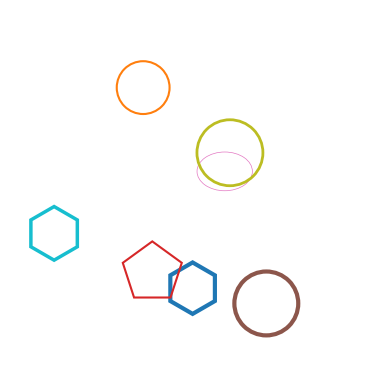[{"shape": "hexagon", "thickness": 3, "radius": 0.33, "center": [0.5, 0.252]}, {"shape": "circle", "thickness": 1.5, "radius": 0.34, "center": [0.372, 0.772]}, {"shape": "pentagon", "thickness": 1.5, "radius": 0.4, "center": [0.396, 0.292]}, {"shape": "circle", "thickness": 3, "radius": 0.41, "center": [0.692, 0.212]}, {"shape": "oval", "thickness": 0.5, "radius": 0.36, "center": [0.584, 0.555]}, {"shape": "circle", "thickness": 2, "radius": 0.43, "center": [0.597, 0.603]}, {"shape": "hexagon", "thickness": 2.5, "radius": 0.35, "center": [0.141, 0.394]}]